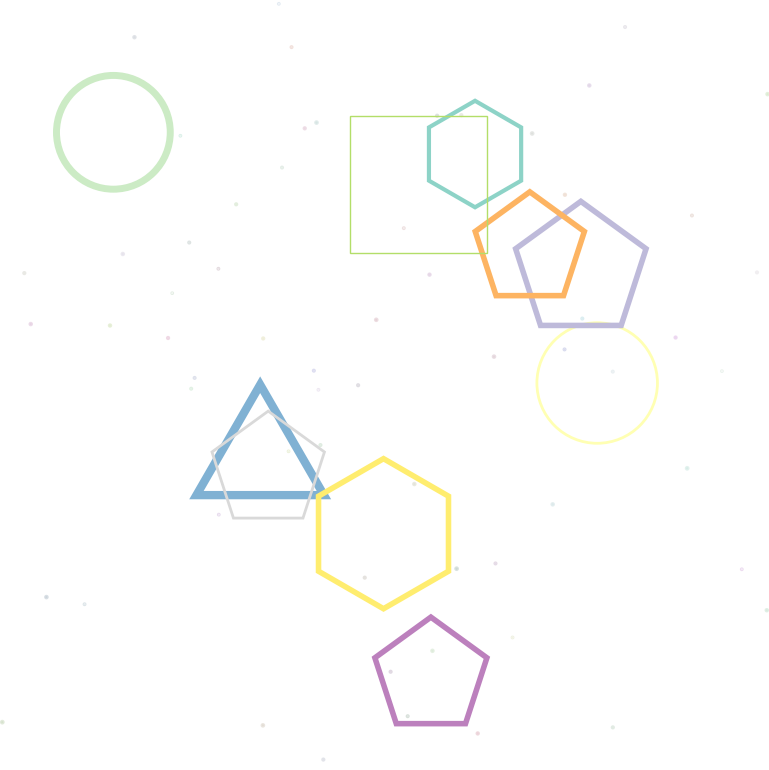[{"shape": "hexagon", "thickness": 1.5, "radius": 0.35, "center": [0.617, 0.8]}, {"shape": "circle", "thickness": 1, "radius": 0.39, "center": [0.776, 0.503]}, {"shape": "pentagon", "thickness": 2, "radius": 0.45, "center": [0.754, 0.649]}, {"shape": "triangle", "thickness": 3, "radius": 0.48, "center": [0.338, 0.405]}, {"shape": "pentagon", "thickness": 2, "radius": 0.37, "center": [0.688, 0.676]}, {"shape": "square", "thickness": 0.5, "radius": 0.44, "center": [0.543, 0.761]}, {"shape": "pentagon", "thickness": 1, "radius": 0.38, "center": [0.348, 0.389]}, {"shape": "pentagon", "thickness": 2, "radius": 0.38, "center": [0.56, 0.122]}, {"shape": "circle", "thickness": 2.5, "radius": 0.37, "center": [0.147, 0.828]}, {"shape": "hexagon", "thickness": 2, "radius": 0.49, "center": [0.498, 0.307]}]